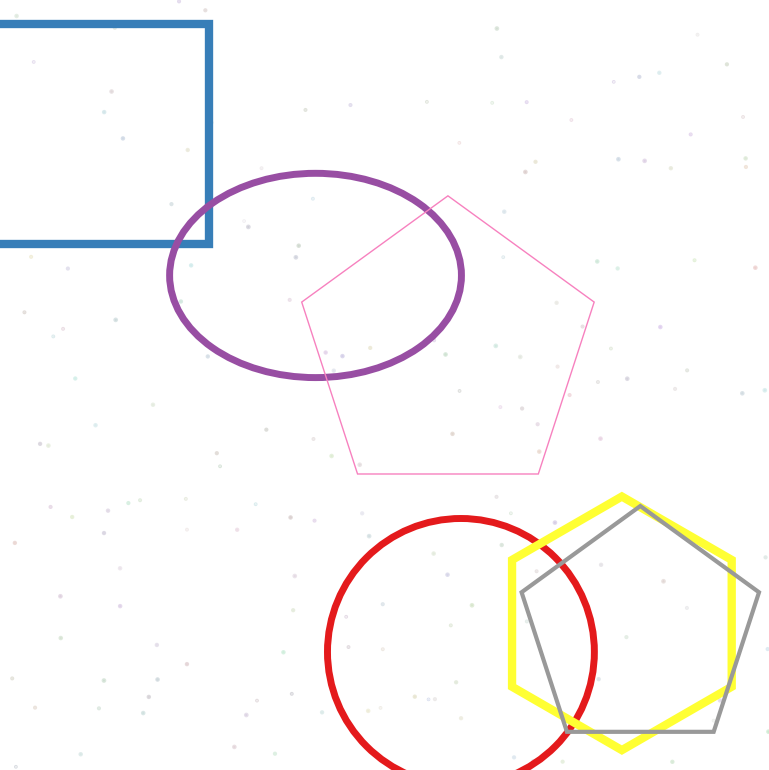[{"shape": "circle", "thickness": 2.5, "radius": 0.87, "center": [0.599, 0.153]}, {"shape": "square", "thickness": 3, "radius": 0.71, "center": [0.128, 0.825]}, {"shape": "oval", "thickness": 2.5, "radius": 0.95, "center": [0.41, 0.642]}, {"shape": "hexagon", "thickness": 3, "radius": 0.82, "center": [0.808, 0.19]}, {"shape": "pentagon", "thickness": 0.5, "radius": 1.0, "center": [0.582, 0.546]}, {"shape": "pentagon", "thickness": 1.5, "radius": 0.81, "center": [0.832, 0.181]}]